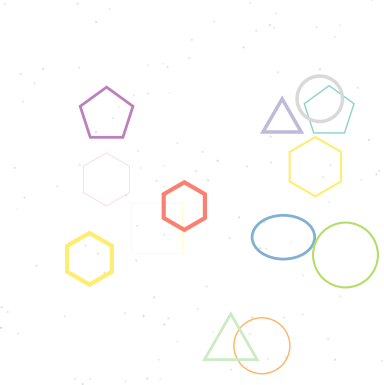[{"shape": "pentagon", "thickness": 1, "radius": 0.34, "center": [0.855, 0.71]}, {"shape": "square", "thickness": 0.5, "radius": 0.33, "center": [0.406, 0.407]}, {"shape": "triangle", "thickness": 2.5, "radius": 0.29, "center": [0.733, 0.686]}, {"shape": "hexagon", "thickness": 3, "radius": 0.31, "center": [0.479, 0.465]}, {"shape": "oval", "thickness": 2, "radius": 0.41, "center": [0.736, 0.384]}, {"shape": "circle", "thickness": 1, "radius": 0.36, "center": [0.68, 0.102]}, {"shape": "circle", "thickness": 1.5, "radius": 0.42, "center": [0.897, 0.338]}, {"shape": "hexagon", "thickness": 0.5, "radius": 0.34, "center": [0.277, 0.534]}, {"shape": "circle", "thickness": 2.5, "radius": 0.3, "center": [0.831, 0.743]}, {"shape": "pentagon", "thickness": 2, "radius": 0.36, "center": [0.277, 0.702]}, {"shape": "triangle", "thickness": 2, "radius": 0.4, "center": [0.6, 0.105]}, {"shape": "hexagon", "thickness": 1.5, "radius": 0.39, "center": [0.819, 0.567]}, {"shape": "hexagon", "thickness": 3, "radius": 0.34, "center": [0.233, 0.328]}]